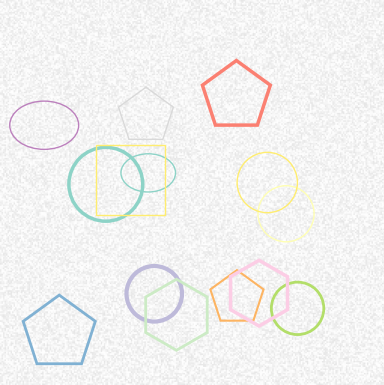[{"shape": "circle", "thickness": 2.5, "radius": 0.48, "center": [0.275, 0.521]}, {"shape": "oval", "thickness": 1, "radius": 0.35, "center": [0.385, 0.551]}, {"shape": "circle", "thickness": 1, "radius": 0.36, "center": [0.743, 0.445]}, {"shape": "circle", "thickness": 3, "radius": 0.36, "center": [0.401, 0.237]}, {"shape": "pentagon", "thickness": 2.5, "radius": 0.46, "center": [0.614, 0.75]}, {"shape": "pentagon", "thickness": 2, "radius": 0.49, "center": [0.154, 0.135]}, {"shape": "pentagon", "thickness": 1.5, "radius": 0.36, "center": [0.615, 0.226]}, {"shape": "circle", "thickness": 2, "radius": 0.34, "center": [0.773, 0.199]}, {"shape": "hexagon", "thickness": 2.5, "radius": 0.43, "center": [0.673, 0.239]}, {"shape": "pentagon", "thickness": 1, "radius": 0.37, "center": [0.379, 0.699]}, {"shape": "oval", "thickness": 1, "radius": 0.45, "center": [0.115, 0.675]}, {"shape": "hexagon", "thickness": 2, "radius": 0.46, "center": [0.458, 0.182]}, {"shape": "square", "thickness": 1, "radius": 0.45, "center": [0.339, 0.532]}, {"shape": "circle", "thickness": 1, "radius": 0.39, "center": [0.694, 0.526]}]